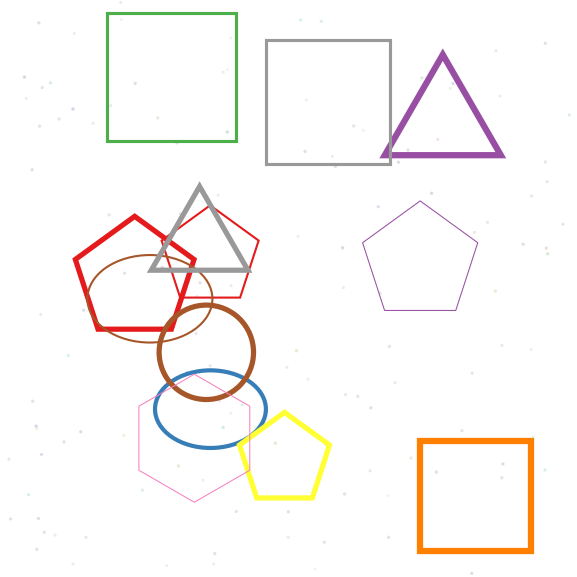[{"shape": "pentagon", "thickness": 1, "radius": 0.44, "center": [0.364, 0.555]}, {"shape": "pentagon", "thickness": 2.5, "radius": 0.54, "center": [0.233, 0.517]}, {"shape": "oval", "thickness": 2, "radius": 0.48, "center": [0.364, 0.291]}, {"shape": "square", "thickness": 1.5, "radius": 0.56, "center": [0.296, 0.866]}, {"shape": "triangle", "thickness": 3, "radius": 0.58, "center": [0.767, 0.788]}, {"shape": "pentagon", "thickness": 0.5, "radius": 0.52, "center": [0.728, 0.546]}, {"shape": "square", "thickness": 3, "radius": 0.48, "center": [0.823, 0.14]}, {"shape": "pentagon", "thickness": 2.5, "radius": 0.41, "center": [0.493, 0.203]}, {"shape": "circle", "thickness": 2.5, "radius": 0.41, "center": [0.357, 0.389]}, {"shape": "oval", "thickness": 1, "radius": 0.54, "center": [0.26, 0.482]}, {"shape": "hexagon", "thickness": 0.5, "radius": 0.55, "center": [0.336, 0.24]}, {"shape": "triangle", "thickness": 2.5, "radius": 0.48, "center": [0.346, 0.58]}, {"shape": "square", "thickness": 1.5, "radius": 0.54, "center": [0.568, 0.823]}]